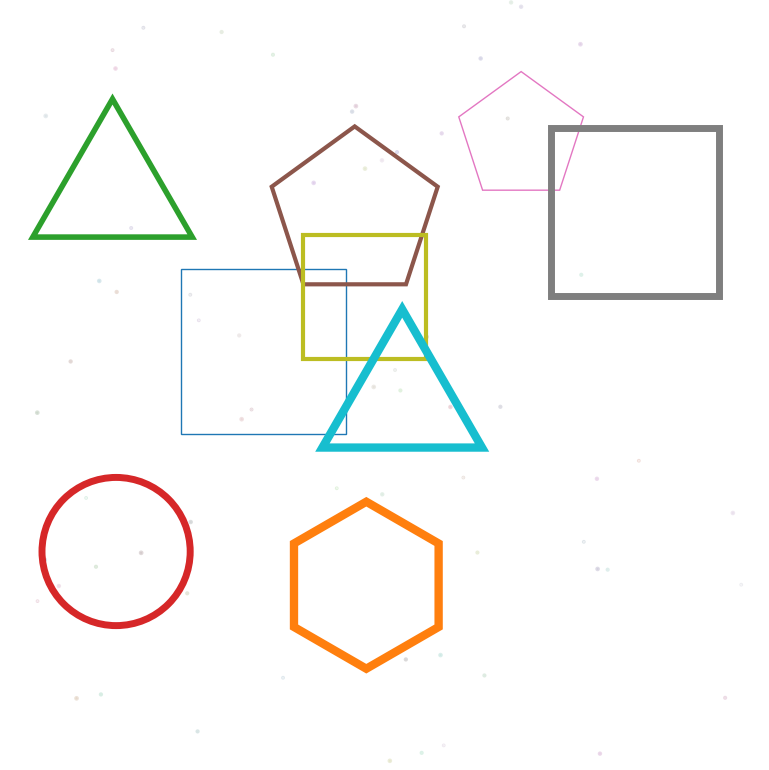[{"shape": "square", "thickness": 0.5, "radius": 0.54, "center": [0.342, 0.543]}, {"shape": "hexagon", "thickness": 3, "radius": 0.54, "center": [0.476, 0.24]}, {"shape": "triangle", "thickness": 2, "radius": 0.6, "center": [0.146, 0.752]}, {"shape": "circle", "thickness": 2.5, "radius": 0.48, "center": [0.151, 0.284]}, {"shape": "pentagon", "thickness": 1.5, "radius": 0.57, "center": [0.461, 0.722]}, {"shape": "pentagon", "thickness": 0.5, "radius": 0.43, "center": [0.677, 0.822]}, {"shape": "square", "thickness": 2.5, "radius": 0.55, "center": [0.825, 0.725]}, {"shape": "square", "thickness": 1.5, "radius": 0.4, "center": [0.473, 0.614]}, {"shape": "triangle", "thickness": 3, "radius": 0.6, "center": [0.522, 0.479]}]